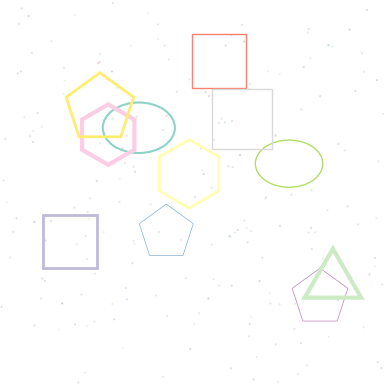[{"shape": "oval", "thickness": 1.5, "radius": 0.47, "center": [0.361, 0.668]}, {"shape": "hexagon", "thickness": 2, "radius": 0.44, "center": [0.491, 0.548]}, {"shape": "square", "thickness": 2, "radius": 0.35, "center": [0.182, 0.373]}, {"shape": "square", "thickness": 1, "radius": 0.35, "center": [0.569, 0.842]}, {"shape": "pentagon", "thickness": 0.5, "radius": 0.37, "center": [0.432, 0.396]}, {"shape": "oval", "thickness": 1, "radius": 0.44, "center": [0.751, 0.575]}, {"shape": "hexagon", "thickness": 3, "radius": 0.39, "center": [0.281, 0.65]}, {"shape": "square", "thickness": 1, "radius": 0.39, "center": [0.629, 0.69]}, {"shape": "pentagon", "thickness": 0.5, "radius": 0.38, "center": [0.831, 0.228]}, {"shape": "triangle", "thickness": 3, "radius": 0.42, "center": [0.865, 0.269]}, {"shape": "pentagon", "thickness": 2, "radius": 0.46, "center": [0.259, 0.719]}]